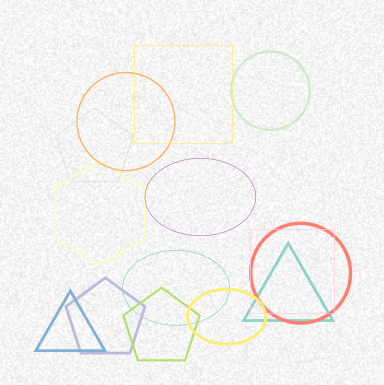[{"shape": "triangle", "thickness": 2, "radius": 0.67, "center": [0.749, 0.234]}, {"shape": "oval", "thickness": 0.5, "radius": 0.7, "center": [0.457, 0.252]}, {"shape": "hexagon", "thickness": 1, "radius": 0.67, "center": [0.26, 0.446]}, {"shape": "pentagon", "thickness": 2, "radius": 0.54, "center": [0.274, 0.17]}, {"shape": "circle", "thickness": 2.5, "radius": 0.65, "center": [0.781, 0.29]}, {"shape": "triangle", "thickness": 2, "radius": 0.52, "center": [0.183, 0.141]}, {"shape": "circle", "thickness": 1, "radius": 0.64, "center": [0.327, 0.684]}, {"shape": "pentagon", "thickness": 1.5, "radius": 0.52, "center": [0.419, 0.148]}, {"shape": "square", "thickness": 0.5, "radius": 0.54, "center": [0.759, 0.297]}, {"shape": "pentagon", "thickness": 0.5, "radius": 0.53, "center": [0.245, 0.614]}, {"shape": "oval", "thickness": 0.5, "radius": 0.72, "center": [0.52, 0.488]}, {"shape": "circle", "thickness": 1.5, "radius": 0.51, "center": [0.703, 0.764]}, {"shape": "oval", "thickness": 2, "radius": 0.51, "center": [0.589, 0.178]}, {"shape": "square", "thickness": 0.5, "radius": 0.63, "center": [0.476, 0.756]}]